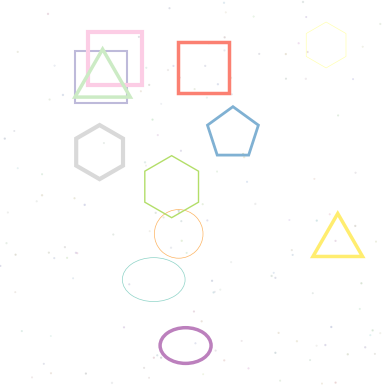[{"shape": "oval", "thickness": 0.5, "radius": 0.41, "center": [0.399, 0.274]}, {"shape": "hexagon", "thickness": 0.5, "radius": 0.3, "center": [0.847, 0.883]}, {"shape": "square", "thickness": 1.5, "radius": 0.34, "center": [0.263, 0.801]}, {"shape": "square", "thickness": 2.5, "radius": 0.33, "center": [0.529, 0.825]}, {"shape": "pentagon", "thickness": 2, "radius": 0.35, "center": [0.605, 0.653]}, {"shape": "circle", "thickness": 0.5, "radius": 0.32, "center": [0.464, 0.392]}, {"shape": "hexagon", "thickness": 1, "radius": 0.4, "center": [0.446, 0.515]}, {"shape": "square", "thickness": 3, "radius": 0.35, "center": [0.298, 0.848]}, {"shape": "hexagon", "thickness": 3, "radius": 0.35, "center": [0.259, 0.605]}, {"shape": "oval", "thickness": 2.5, "radius": 0.33, "center": [0.482, 0.102]}, {"shape": "triangle", "thickness": 2.5, "radius": 0.41, "center": [0.267, 0.789]}, {"shape": "triangle", "thickness": 2.5, "radius": 0.37, "center": [0.877, 0.371]}]